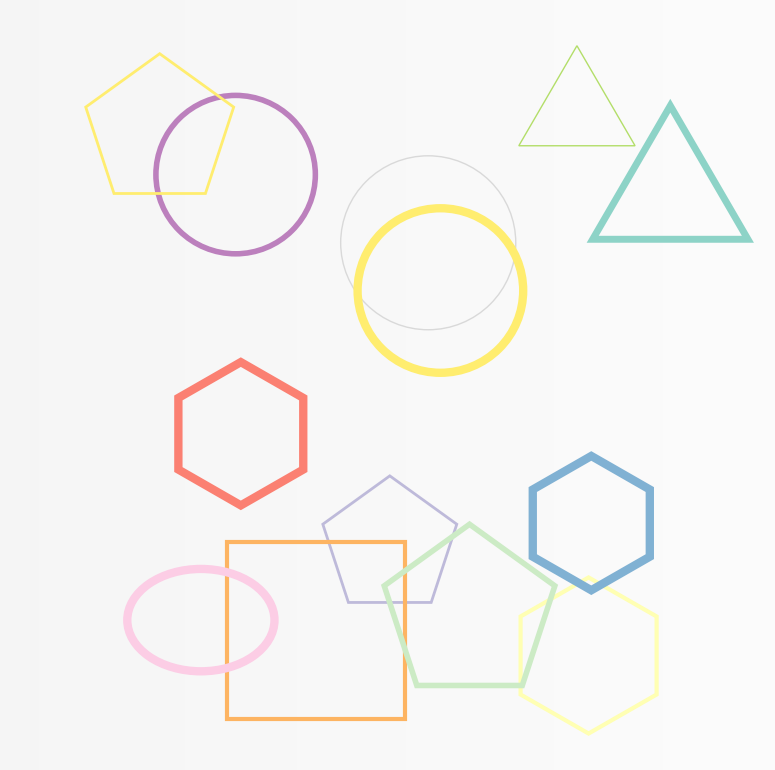[{"shape": "triangle", "thickness": 2.5, "radius": 0.58, "center": [0.865, 0.747]}, {"shape": "hexagon", "thickness": 1.5, "radius": 0.51, "center": [0.759, 0.149]}, {"shape": "pentagon", "thickness": 1, "radius": 0.45, "center": [0.503, 0.291]}, {"shape": "hexagon", "thickness": 3, "radius": 0.47, "center": [0.311, 0.437]}, {"shape": "hexagon", "thickness": 3, "radius": 0.44, "center": [0.763, 0.321]}, {"shape": "square", "thickness": 1.5, "radius": 0.58, "center": [0.408, 0.181]}, {"shape": "triangle", "thickness": 0.5, "radius": 0.43, "center": [0.744, 0.854]}, {"shape": "oval", "thickness": 3, "radius": 0.47, "center": [0.259, 0.195]}, {"shape": "circle", "thickness": 0.5, "radius": 0.56, "center": [0.553, 0.685]}, {"shape": "circle", "thickness": 2, "radius": 0.51, "center": [0.304, 0.773]}, {"shape": "pentagon", "thickness": 2, "radius": 0.58, "center": [0.606, 0.203]}, {"shape": "pentagon", "thickness": 1, "radius": 0.5, "center": [0.206, 0.83]}, {"shape": "circle", "thickness": 3, "radius": 0.53, "center": [0.568, 0.623]}]